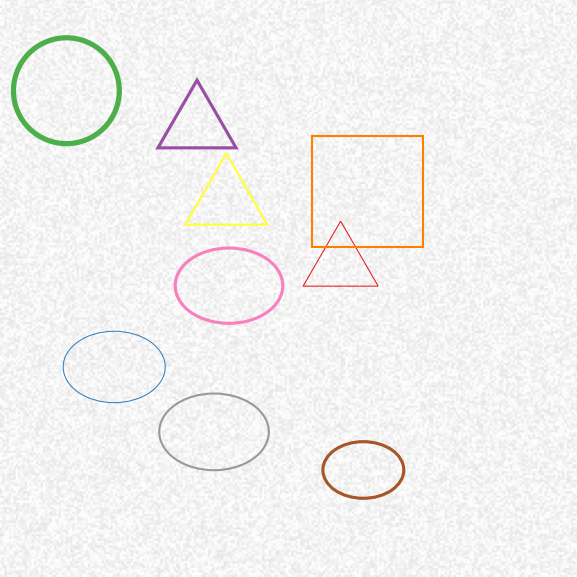[{"shape": "triangle", "thickness": 0.5, "radius": 0.38, "center": [0.59, 0.541]}, {"shape": "oval", "thickness": 0.5, "radius": 0.44, "center": [0.198, 0.364]}, {"shape": "circle", "thickness": 2.5, "radius": 0.46, "center": [0.115, 0.842]}, {"shape": "triangle", "thickness": 1.5, "radius": 0.39, "center": [0.341, 0.782]}, {"shape": "square", "thickness": 1, "radius": 0.48, "center": [0.637, 0.667]}, {"shape": "triangle", "thickness": 1, "radius": 0.41, "center": [0.392, 0.651]}, {"shape": "oval", "thickness": 1.5, "radius": 0.35, "center": [0.629, 0.185]}, {"shape": "oval", "thickness": 1.5, "radius": 0.47, "center": [0.397, 0.504]}, {"shape": "oval", "thickness": 1, "radius": 0.47, "center": [0.371, 0.251]}]